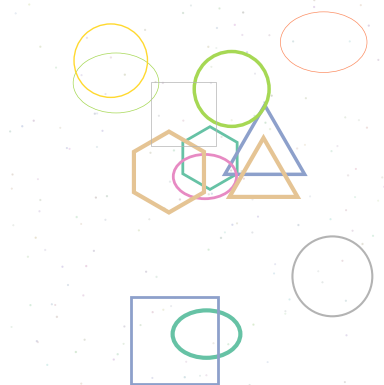[{"shape": "oval", "thickness": 3, "radius": 0.44, "center": [0.536, 0.132]}, {"shape": "hexagon", "thickness": 2, "radius": 0.41, "center": [0.545, 0.589]}, {"shape": "oval", "thickness": 0.5, "radius": 0.56, "center": [0.841, 0.891]}, {"shape": "triangle", "thickness": 2.5, "radius": 0.6, "center": [0.688, 0.607]}, {"shape": "square", "thickness": 2, "radius": 0.57, "center": [0.452, 0.115]}, {"shape": "oval", "thickness": 2, "radius": 0.41, "center": [0.532, 0.541]}, {"shape": "oval", "thickness": 0.5, "radius": 0.56, "center": [0.301, 0.785]}, {"shape": "circle", "thickness": 2.5, "radius": 0.49, "center": [0.602, 0.769]}, {"shape": "circle", "thickness": 1, "radius": 0.48, "center": [0.288, 0.842]}, {"shape": "triangle", "thickness": 3, "radius": 0.51, "center": [0.684, 0.54]}, {"shape": "hexagon", "thickness": 3, "radius": 0.53, "center": [0.439, 0.553]}, {"shape": "circle", "thickness": 1.5, "radius": 0.52, "center": [0.863, 0.282]}, {"shape": "square", "thickness": 0.5, "radius": 0.42, "center": [0.477, 0.703]}]